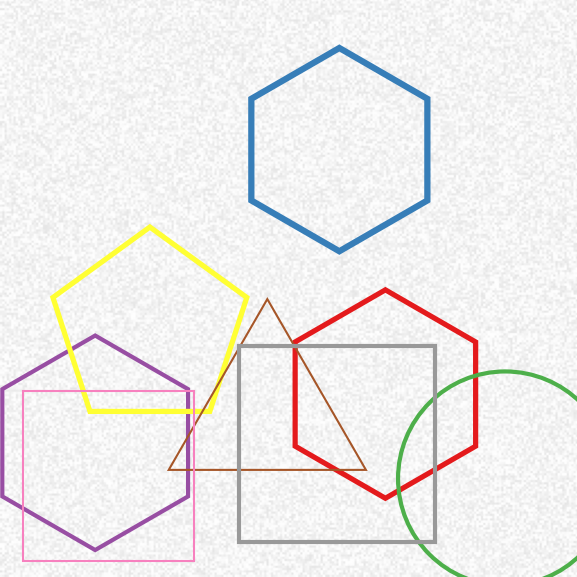[{"shape": "hexagon", "thickness": 2.5, "radius": 0.9, "center": [0.667, 0.317]}, {"shape": "hexagon", "thickness": 3, "radius": 0.88, "center": [0.588, 0.74]}, {"shape": "circle", "thickness": 2, "radius": 0.93, "center": [0.875, 0.17]}, {"shape": "hexagon", "thickness": 2, "radius": 0.93, "center": [0.165, 0.232]}, {"shape": "pentagon", "thickness": 2.5, "radius": 0.88, "center": [0.26, 0.429]}, {"shape": "triangle", "thickness": 1, "radius": 0.99, "center": [0.463, 0.284]}, {"shape": "square", "thickness": 1, "radius": 0.74, "center": [0.189, 0.175]}, {"shape": "square", "thickness": 2, "radius": 0.85, "center": [0.583, 0.231]}]